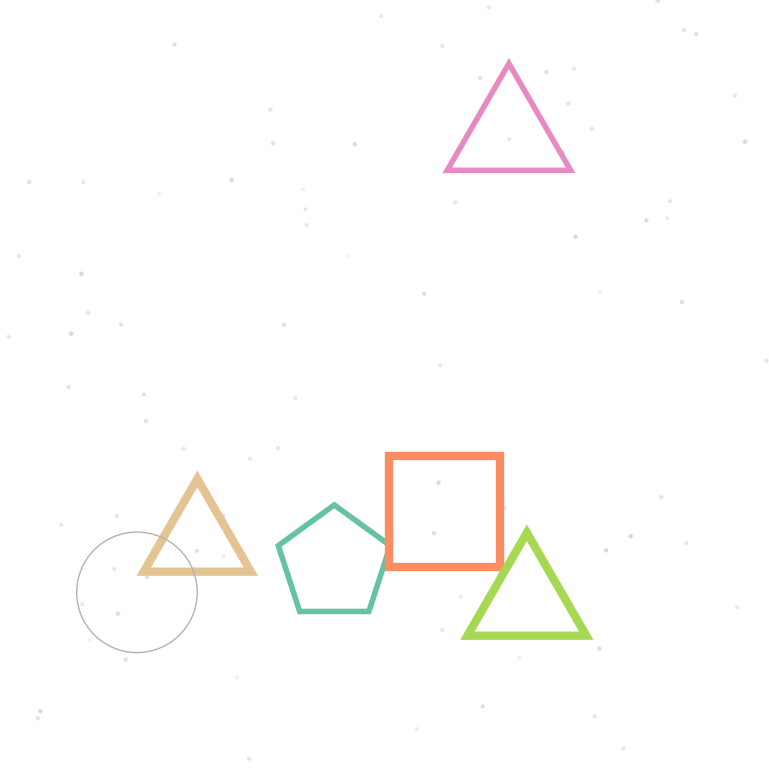[{"shape": "pentagon", "thickness": 2, "radius": 0.38, "center": [0.434, 0.268]}, {"shape": "square", "thickness": 3, "radius": 0.36, "center": [0.577, 0.335]}, {"shape": "triangle", "thickness": 2, "radius": 0.46, "center": [0.661, 0.825]}, {"shape": "triangle", "thickness": 3, "radius": 0.45, "center": [0.684, 0.219]}, {"shape": "triangle", "thickness": 3, "radius": 0.4, "center": [0.256, 0.298]}, {"shape": "circle", "thickness": 0.5, "radius": 0.39, "center": [0.178, 0.231]}]